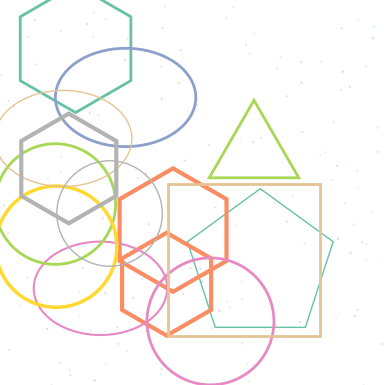[{"shape": "hexagon", "thickness": 2, "radius": 0.83, "center": [0.196, 0.874]}, {"shape": "pentagon", "thickness": 1, "radius": 0.99, "center": [0.676, 0.311]}, {"shape": "hexagon", "thickness": 3, "radius": 0.8, "center": [0.45, 0.403]}, {"shape": "hexagon", "thickness": 3, "radius": 0.67, "center": [0.433, 0.262]}, {"shape": "oval", "thickness": 2, "radius": 0.91, "center": [0.326, 0.747]}, {"shape": "oval", "thickness": 1.5, "radius": 0.87, "center": [0.261, 0.251]}, {"shape": "circle", "thickness": 2, "radius": 0.82, "center": [0.547, 0.165]}, {"shape": "circle", "thickness": 2, "radius": 0.78, "center": [0.144, 0.47]}, {"shape": "triangle", "thickness": 2, "radius": 0.67, "center": [0.66, 0.605]}, {"shape": "circle", "thickness": 2.5, "radius": 0.79, "center": [0.146, 0.359]}, {"shape": "oval", "thickness": 1, "radius": 0.89, "center": [0.164, 0.64]}, {"shape": "square", "thickness": 2, "radius": 0.99, "center": [0.633, 0.325]}, {"shape": "hexagon", "thickness": 3, "radius": 0.71, "center": [0.179, 0.562]}, {"shape": "circle", "thickness": 1, "radius": 0.68, "center": [0.285, 0.445]}]